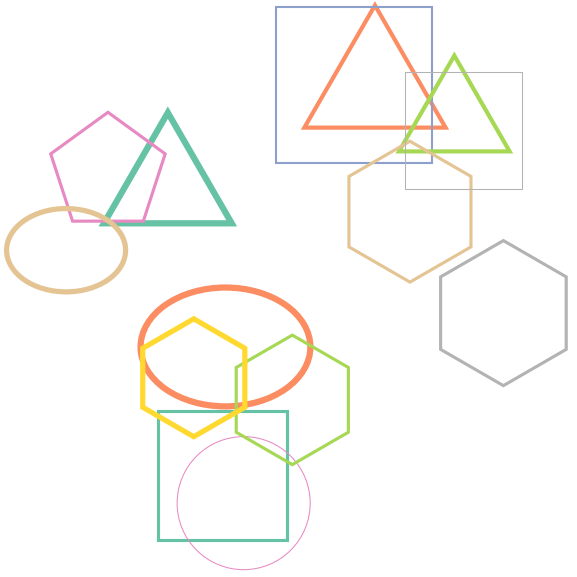[{"shape": "triangle", "thickness": 3, "radius": 0.64, "center": [0.291, 0.676]}, {"shape": "square", "thickness": 1.5, "radius": 0.56, "center": [0.385, 0.176]}, {"shape": "triangle", "thickness": 2, "radius": 0.71, "center": [0.649, 0.849]}, {"shape": "oval", "thickness": 3, "radius": 0.74, "center": [0.39, 0.398]}, {"shape": "square", "thickness": 1, "radius": 0.68, "center": [0.613, 0.852]}, {"shape": "circle", "thickness": 0.5, "radius": 0.58, "center": [0.422, 0.128]}, {"shape": "pentagon", "thickness": 1.5, "radius": 0.52, "center": [0.187, 0.7]}, {"shape": "hexagon", "thickness": 1.5, "radius": 0.56, "center": [0.506, 0.307]}, {"shape": "triangle", "thickness": 2, "radius": 0.55, "center": [0.787, 0.792]}, {"shape": "hexagon", "thickness": 2.5, "radius": 0.51, "center": [0.336, 0.345]}, {"shape": "oval", "thickness": 2.5, "radius": 0.52, "center": [0.114, 0.566]}, {"shape": "hexagon", "thickness": 1.5, "radius": 0.61, "center": [0.71, 0.633]}, {"shape": "hexagon", "thickness": 1.5, "radius": 0.63, "center": [0.872, 0.457]}, {"shape": "square", "thickness": 0.5, "radius": 0.51, "center": [0.802, 0.774]}]